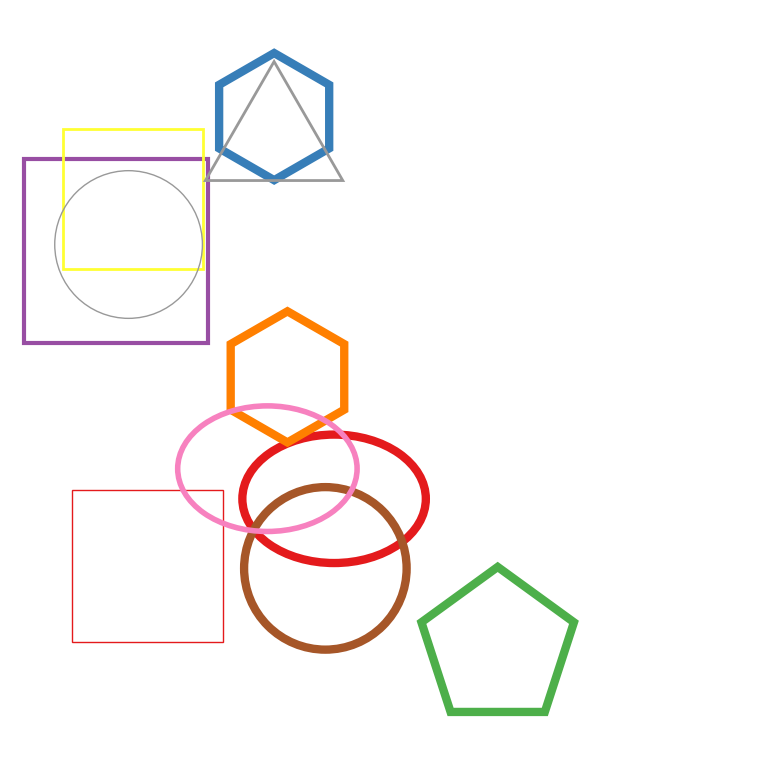[{"shape": "oval", "thickness": 3, "radius": 0.6, "center": [0.434, 0.352]}, {"shape": "square", "thickness": 0.5, "radius": 0.49, "center": [0.192, 0.265]}, {"shape": "hexagon", "thickness": 3, "radius": 0.41, "center": [0.356, 0.849]}, {"shape": "pentagon", "thickness": 3, "radius": 0.52, "center": [0.646, 0.16]}, {"shape": "square", "thickness": 1.5, "radius": 0.6, "center": [0.151, 0.674]}, {"shape": "hexagon", "thickness": 3, "radius": 0.43, "center": [0.373, 0.511]}, {"shape": "square", "thickness": 1, "radius": 0.46, "center": [0.173, 0.741]}, {"shape": "circle", "thickness": 3, "radius": 0.53, "center": [0.423, 0.262]}, {"shape": "oval", "thickness": 2, "radius": 0.58, "center": [0.347, 0.391]}, {"shape": "circle", "thickness": 0.5, "radius": 0.48, "center": [0.167, 0.682]}, {"shape": "triangle", "thickness": 1, "radius": 0.52, "center": [0.356, 0.817]}]